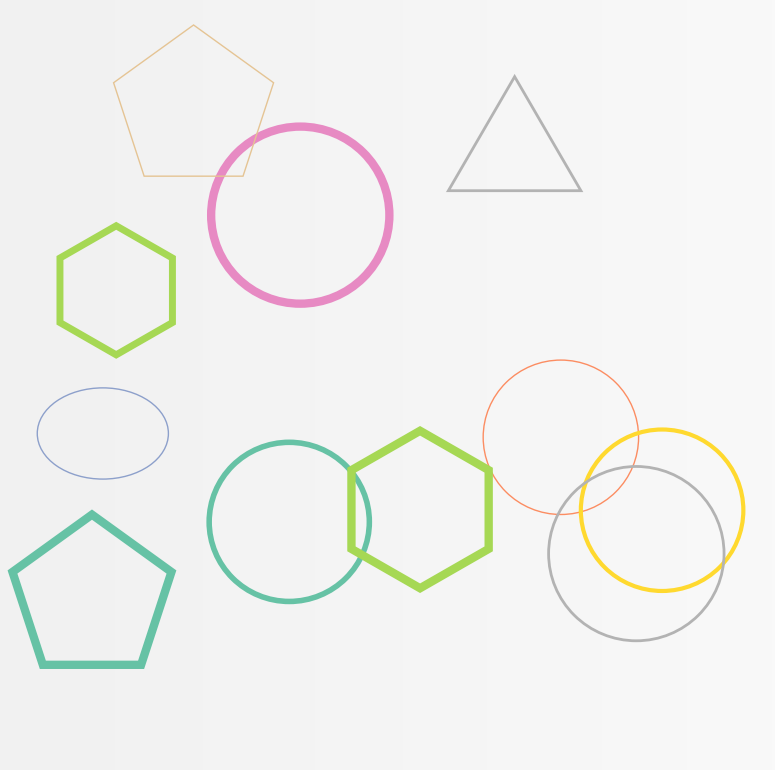[{"shape": "pentagon", "thickness": 3, "radius": 0.54, "center": [0.119, 0.224]}, {"shape": "circle", "thickness": 2, "radius": 0.52, "center": [0.373, 0.322]}, {"shape": "circle", "thickness": 0.5, "radius": 0.5, "center": [0.724, 0.432]}, {"shape": "oval", "thickness": 0.5, "radius": 0.42, "center": [0.133, 0.437]}, {"shape": "circle", "thickness": 3, "radius": 0.57, "center": [0.387, 0.721]}, {"shape": "hexagon", "thickness": 3, "radius": 0.51, "center": [0.542, 0.338]}, {"shape": "hexagon", "thickness": 2.5, "radius": 0.42, "center": [0.15, 0.623]}, {"shape": "circle", "thickness": 1.5, "radius": 0.52, "center": [0.854, 0.337]}, {"shape": "pentagon", "thickness": 0.5, "radius": 0.54, "center": [0.25, 0.859]}, {"shape": "triangle", "thickness": 1, "radius": 0.49, "center": [0.664, 0.802]}, {"shape": "circle", "thickness": 1, "radius": 0.57, "center": [0.821, 0.281]}]